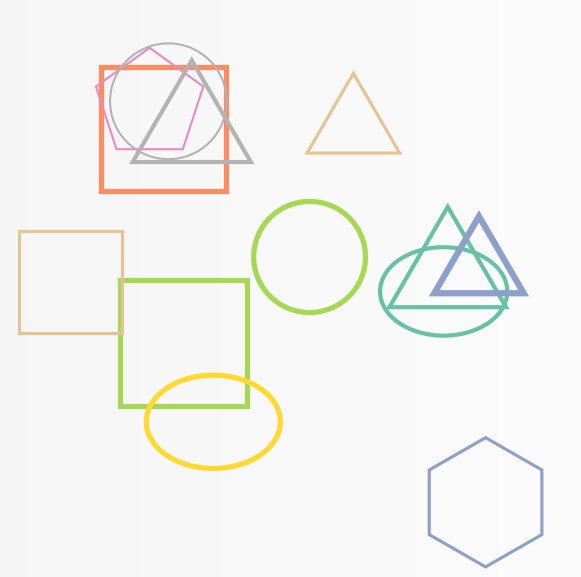[{"shape": "oval", "thickness": 2, "radius": 0.55, "center": [0.763, 0.494]}, {"shape": "triangle", "thickness": 2, "radius": 0.58, "center": [0.77, 0.525]}, {"shape": "square", "thickness": 2.5, "radius": 0.54, "center": [0.282, 0.775]}, {"shape": "hexagon", "thickness": 1.5, "radius": 0.56, "center": [0.835, 0.129]}, {"shape": "triangle", "thickness": 3, "radius": 0.44, "center": [0.824, 0.536]}, {"shape": "pentagon", "thickness": 1, "radius": 0.49, "center": [0.258, 0.819]}, {"shape": "square", "thickness": 2.5, "radius": 0.55, "center": [0.316, 0.405]}, {"shape": "circle", "thickness": 2.5, "radius": 0.48, "center": [0.533, 0.554]}, {"shape": "oval", "thickness": 2.5, "radius": 0.58, "center": [0.367, 0.269]}, {"shape": "triangle", "thickness": 1.5, "radius": 0.46, "center": [0.608, 0.78]}, {"shape": "square", "thickness": 1.5, "radius": 0.44, "center": [0.122, 0.511]}, {"shape": "circle", "thickness": 1, "radius": 0.5, "center": [0.29, 0.824]}, {"shape": "triangle", "thickness": 2, "radius": 0.59, "center": [0.33, 0.777]}]